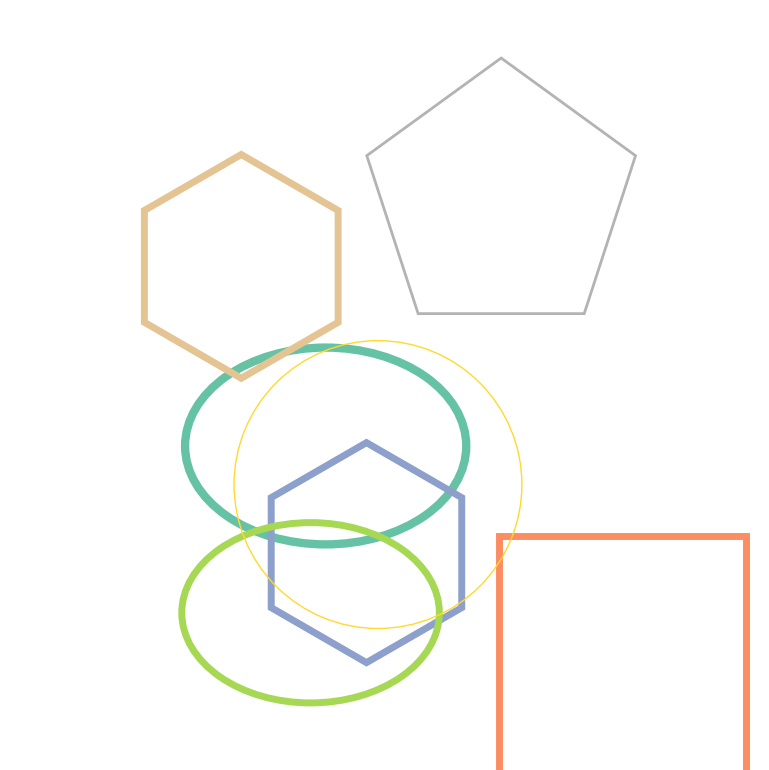[{"shape": "oval", "thickness": 3, "radius": 0.91, "center": [0.423, 0.421]}, {"shape": "square", "thickness": 2.5, "radius": 0.8, "center": [0.808, 0.144]}, {"shape": "hexagon", "thickness": 2.5, "radius": 0.71, "center": [0.476, 0.282]}, {"shape": "oval", "thickness": 2.5, "radius": 0.84, "center": [0.403, 0.204]}, {"shape": "circle", "thickness": 0.5, "radius": 0.93, "center": [0.491, 0.371]}, {"shape": "hexagon", "thickness": 2.5, "radius": 0.73, "center": [0.313, 0.654]}, {"shape": "pentagon", "thickness": 1, "radius": 0.92, "center": [0.651, 0.741]}]